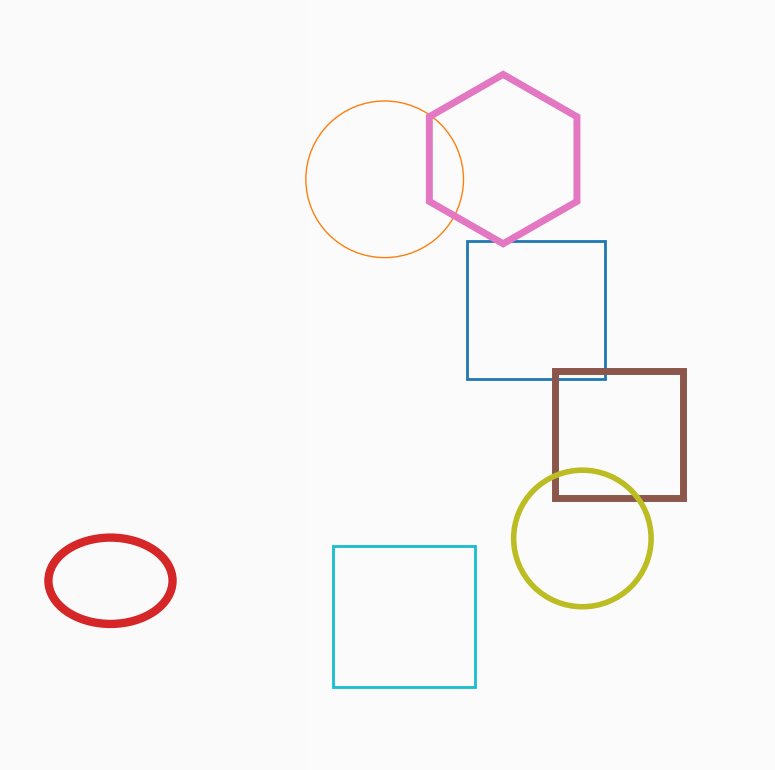[{"shape": "square", "thickness": 1, "radius": 0.45, "center": [0.691, 0.597]}, {"shape": "circle", "thickness": 0.5, "radius": 0.51, "center": [0.496, 0.767]}, {"shape": "oval", "thickness": 3, "radius": 0.4, "center": [0.143, 0.246]}, {"shape": "square", "thickness": 2.5, "radius": 0.41, "center": [0.799, 0.435]}, {"shape": "hexagon", "thickness": 2.5, "radius": 0.55, "center": [0.649, 0.793]}, {"shape": "circle", "thickness": 2, "radius": 0.44, "center": [0.751, 0.301]}, {"shape": "square", "thickness": 1, "radius": 0.46, "center": [0.522, 0.199]}]